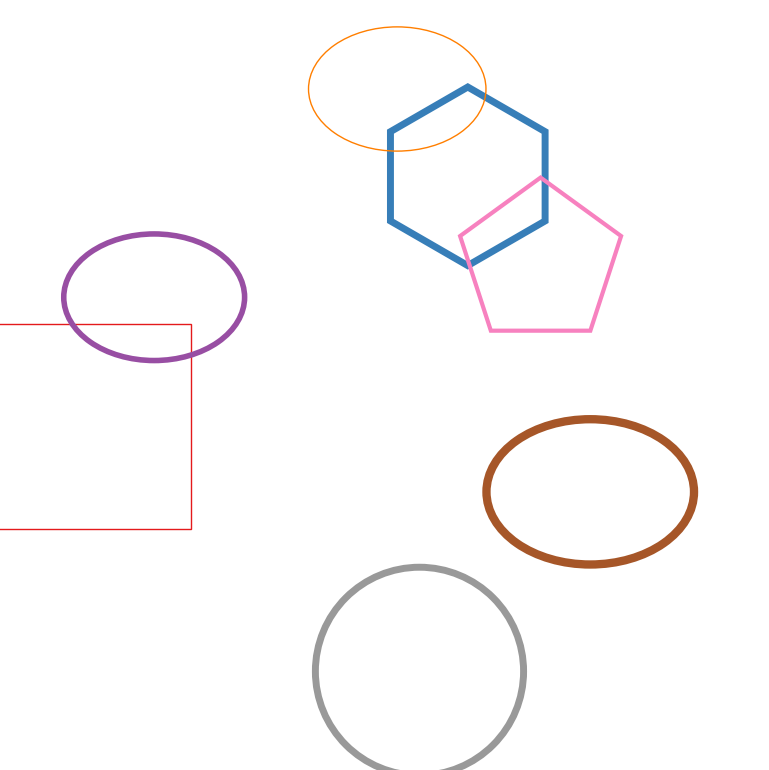[{"shape": "square", "thickness": 0.5, "radius": 0.67, "center": [0.115, 0.446]}, {"shape": "hexagon", "thickness": 2.5, "radius": 0.58, "center": [0.608, 0.771]}, {"shape": "oval", "thickness": 2, "radius": 0.59, "center": [0.2, 0.614]}, {"shape": "oval", "thickness": 0.5, "radius": 0.58, "center": [0.516, 0.884]}, {"shape": "oval", "thickness": 3, "radius": 0.67, "center": [0.767, 0.361]}, {"shape": "pentagon", "thickness": 1.5, "radius": 0.55, "center": [0.702, 0.659]}, {"shape": "circle", "thickness": 2.5, "radius": 0.68, "center": [0.545, 0.128]}]